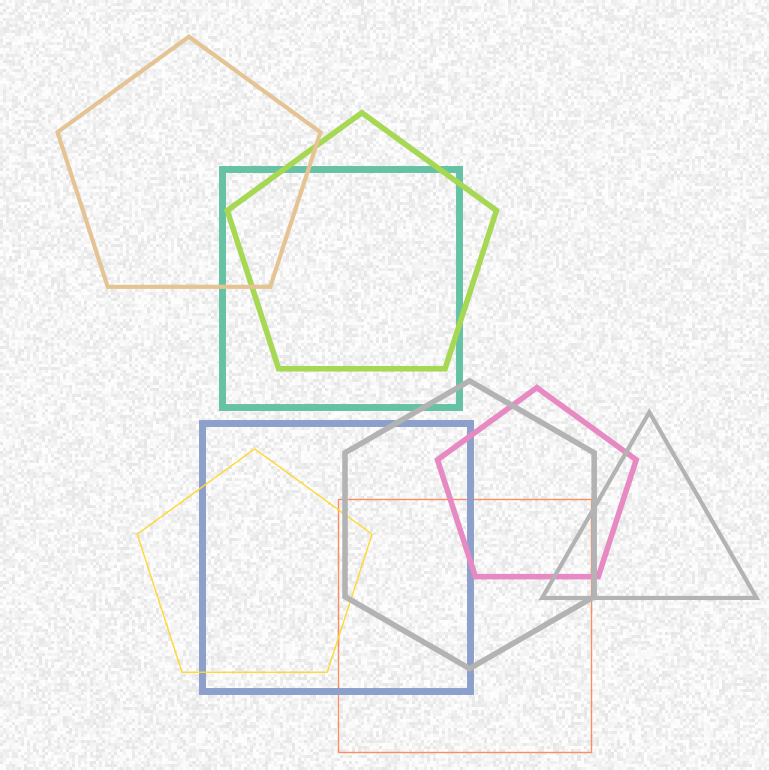[{"shape": "square", "thickness": 2.5, "radius": 0.77, "center": [0.442, 0.626]}, {"shape": "square", "thickness": 0.5, "radius": 0.82, "center": [0.604, 0.188]}, {"shape": "square", "thickness": 2.5, "radius": 0.87, "center": [0.436, 0.276]}, {"shape": "pentagon", "thickness": 2, "radius": 0.68, "center": [0.697, 0.361]}, {"shape": "pentagon", "thickness": 2, "radius": 0.92, "center": [0.47, 0.67]}, {"shape": "pentagon", "thickness": 0.5, "radius": 0.8, "center": [0.331, 0.257]}, {"shape": "pentagon", "thickness": 1.5, "radius": 0.9, "center": [0.245, 0.773]}, {"shape": "hexagon", "thickness": 2, "radius": 0.93, "center": [0.61, 0.319]}, {"shape": "triangle", "thickness": 1.5, "radius": 0.8, "center": [0.843, 0.304]}]